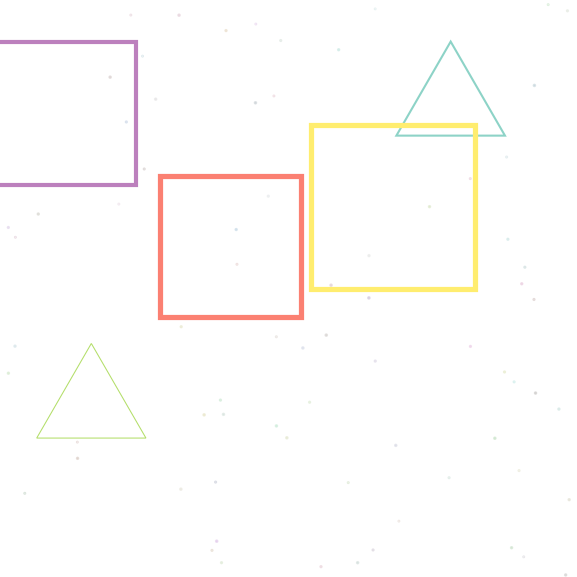[{"shape": "triangle", "thickness": 1, "radius": 0.54, "center": [0.78, 0.819]}, {"shape": "square", "thickness": 2.5, "radius": 0.61, "center": [0.399, 0.572]}, {"shape": "triangle", "thickness": 0.5, "radius": 0.55, "center": [0.158, 0.295]}, {"shape": "square", "thickness": 2, "radius": 0.62, "center": [0.111, 0.803]}, {"shape": "square", "thickness": 2.5, "radius": 0.71, "center": [0.68, 0.64]}]